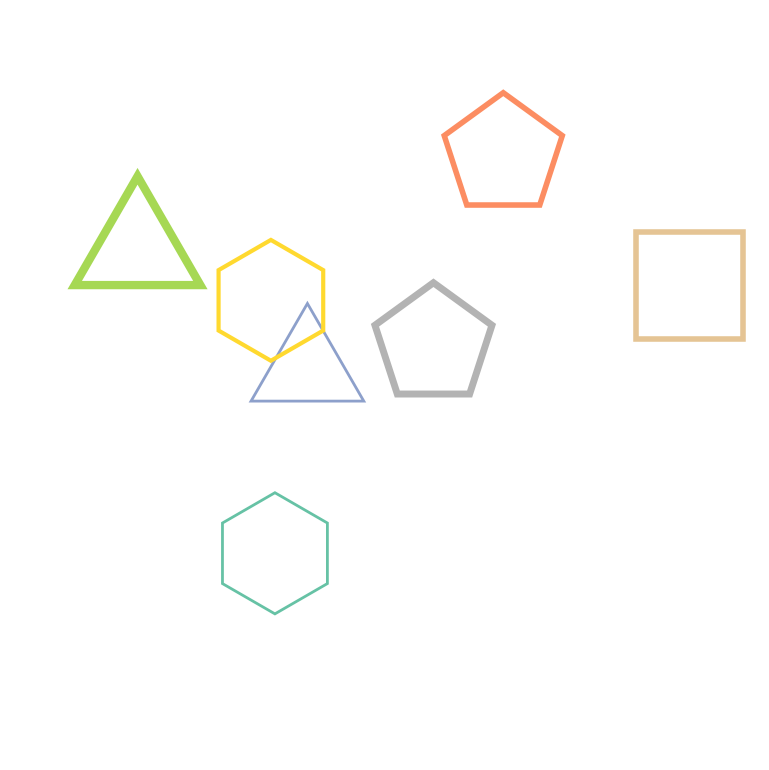[{"shape": "hexagon", "thickness": 1, "radius": 0.39, "center": [0.357, 0.281]}, {"shape": "pentagon", "thickness": 2, "radius": 0.4, "center": [0.654, 0.799]}, {"shape": "triangle", "thickness": 1, "radius": 0.42, "center": [0.399, 0.521]}, {"shape": "triangle", "thickness": 3, "radius": 0.47, "center": [0.179, 0.677]}, {"shape": "hexagon", "thickness": 1.5, "radius": 0.39, "center": [0.352, 0.61]}, {"shape": "square", "thickness": 2, "radius": 0.35, "center": [0.895, 0.629]}, {"shape": "pentagon", "thickness": 2.5, "radius": 0.4, "center": [0.563, 0.553]}]